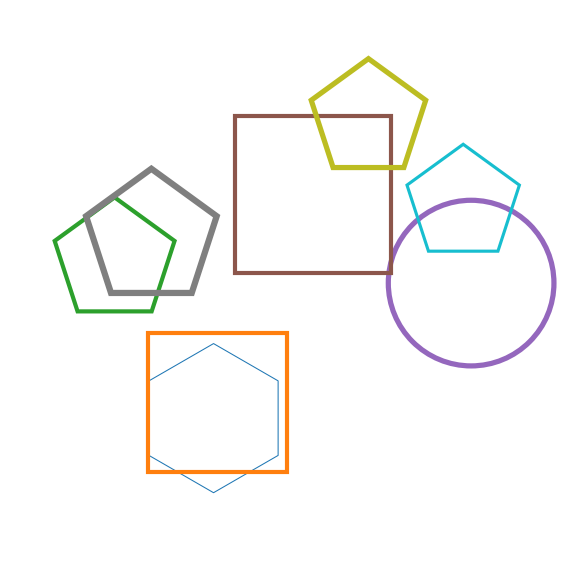[{"shape": "hexagon", "thickness": 0.5, "radius": 0.65, "center": [0.37, 0.275]}, {"shape": "square", "thickness": 2, "radius": 0.6, "center": [0.376, 0.302]}, {"shape": "pentagon", "thickness": 2, "radius": 0.55, "center": [0.198, 0.548]}, {"shape": "circle", "thickness": 2.5, "radius": 0.72, "center": [0.816, 0.509]}, {"shape": "square", "thickness": 2, "radius": 0.68, "center": [0.542, 0.663]}, {"shape": "pentagon", "thickness": 3, "radius": 0.59, "center": [0.262, 0.588]}, {"shape": "pentagon", "thickness": 2.5, "radius": 0.52, "center": [0.638, 0.793]}, {"shape": "pentagon", "thickness": 1.5, "radius": 0.51, "center": [0.802, 0.647]}]